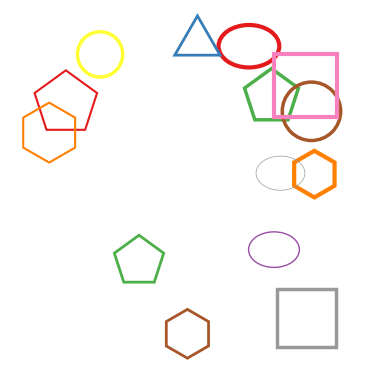[{"shape": "oval", "thickness": 3, "radius": 0.39, "center": [0.647, 0.88]}, {"shape": "pentagon", "thickness": 1.5, "radius": 0.43, "center": [0.171, 0.732]}, {"shape": "triangle", "thickness": 2, "radius": 0.34, "center": [0.513, 0.891]}, {"shape": "pentagon", "thickness": 2, "radius": 0.34, "center": [0.361, 0.322]}, {"shape": "pentagon", "thickness": 2.5, "radius": 0.37, "center": [0.705, 0.748]}, {"shape": "oval", "thickness": 1, "radius": 0.33, "center": [0.712, 0.352]}, {"shape": "hexagon", "thickness": 1.5, "radius": 0.39, "center": [0.128, 0.656]}, {"shape": "hexagon", "thickness": 3, "radius": 0.3, "center": [0.817, 0.548]}, {"shape": "circle", "thickness": 2.5, "radius": 0.29, "center": [0.26, 0.859]}, {"shape": "circle", "thickness": 2.5, "radius": 0.38, "center": [0.809, 0.711]}, {"shape": "hexagon", "thickness": 2, "radius": 0.32, "center": [0.487, 0.133]}, {"shape": "square", "thickness": 3, "radius": 0.41, "center": [0.793, 0.777]}, {"shape": "oval", "thickness": 0.5, "radius": 0.32, "center": [0.729, 0.55]}, {"shape": "square", "thickness": 2.5, "radius": 0.38, "center": [0.797, 0.174]}]